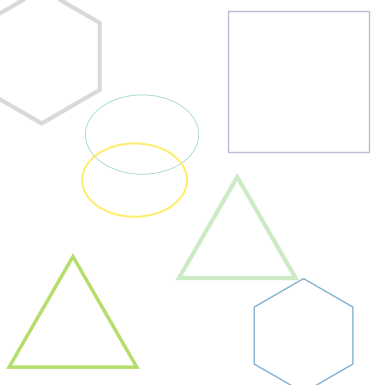[{"shape": "oval", "thickness": 0.5, "radius": 0.74, "center": [0.369, 0.65]}, {"shape": "square", "thickness": 1, "radius": 0.92, "center": [0.776, 0.788]}, {"shape": "hexagon", "thickness": 1, "radius": 0.74, "center": [0.788, 0.128]}, {"shape": "triangle", "thickness": 2.5, "radius": 0.96, "center": [0.189, 0.142]}, {"shape": "hexagon", "thickness": 3, "radius": 0.87, "center": [0.108, 0.854]}, {"shape": "triangle", "thickness": 3, "radius": 0.87, "center": [0.616, 0.365]}, {"shape": "oval", "thickness": 1.5, "radius": 0.68, "center": [0.35, 0.532]}]